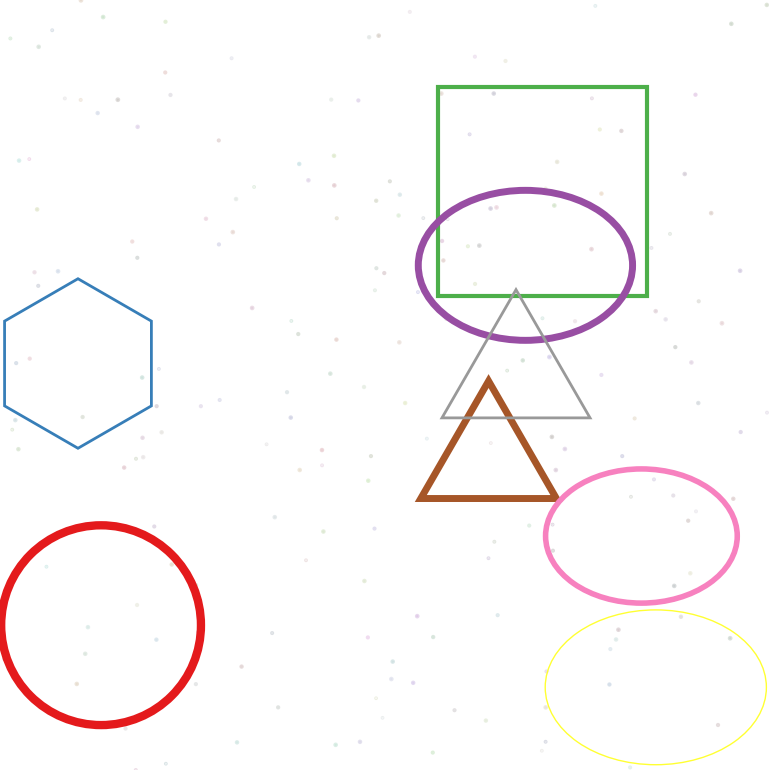[{"shape": "circle", "thickness": 3, "radius": 0.65, "center": [0.131, 0.188]}, {"shape": "hexagon", "thickness": 1, "radius": 0.55, "center": [0.101, 0.528]}, {"shape": "square", "thickness": 1.5, "radius": 0.68, "center": [0.705, 0.751]}, {"shape": "oval", "thickness": 2.5, "radius": 0.7, "center": [0.682, 0.655]}, {"shape": "oval", "thickness": 0.5, "radius": 0.72, "center": [0.852, 0.107]}, {"shape": "triangle", "thickness": 2.5, "radius": 0.51, "center": [0.635, 0.403]}, {"shape": "oval", "thickness": 2, "radius": 0.62, "center": [0.833, 0.304]}, {"shape": "triangle", "thickness": 1, "radius": 0.56, "center": [0.67, 0.513]}]